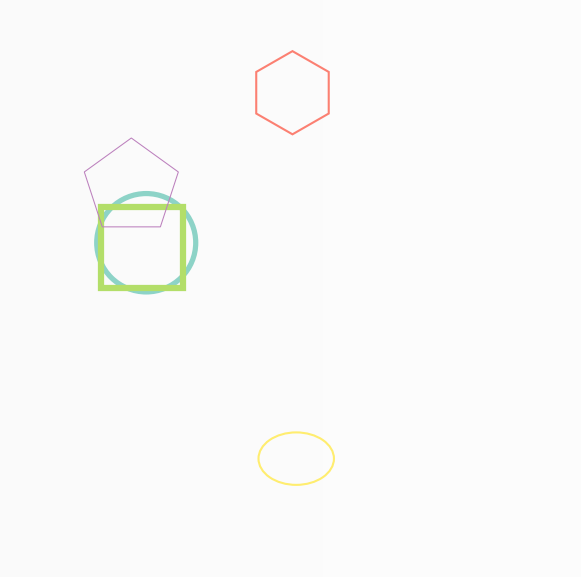[{"shape": "circle", "thickness": 2.5, "radius": 0.43, "center": [0.252, 0.579]}, {"shape": "hexagon", "thickness": 1, "radius": 0.36, "center": [0.503, 0.839]}, {"shape": "square", "thickness": 3, "radius": 0.35, "center": [0.244, 0.57]}, {"shape": "pentagon", "thickness": 0.5, "radius": 0.43, "center": [0.226, 0.675]}, {"shape": "oval", "thickness": 1, "radius": 0.32, "center": [0.51, 0.205]}]